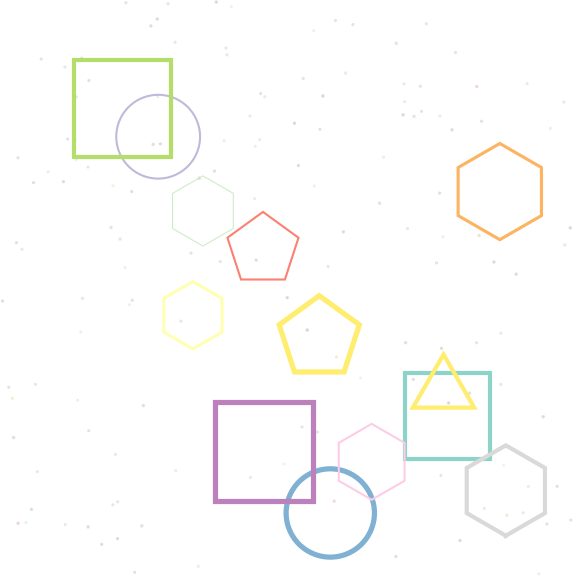[{"shape": "square", "thickness": 2, "radius": 0.37, "center": [0.775, 0.279]}, {"shape": "hexagon", "thickness": 1.5, "radius": 0.29, "center": [0.334, 0.453]}, {"shape": "circle", "thickness": 1, "radius": 0.36, "center": [0.274, 0.762]}, {"shape": "pentagon", "thickness": 1, "radius": 0.32, "center": [0.455, 0.567]}, {"shape": "circle", "thickness": 2.5, "radius": 0.38, "center": [0.572, 0.111]}, {"shape": "hexagon", "thickness": 1.5, "radius": 0.42, "center": [0.865, 0.667]}, {"shape": "square", "thickness": 2, "radius": 0.42, "center": [0.212, 0.811]}, {"shape": "hexagon", "thickness": 1, "radius": 0.33, "center": [0.644, 0.199]}, {"shape": "hexagon", "thickness": 2, "radius": 0.39, "center": [0.876, 0.15]}, {"shape": "square", "thickness": 2.5, "radius": 0.43, "center": [0.457, 0.217]}, {"shape": "hexagon", "thickness": 0.5, "radius": 0.3, "center": [0.351, 0.634]}, {"shape": "triangle", "thickness": 2, "radius": 0.31, "center": [0.768, 0.324]}, {"shape": "pentagon", "thickness": 2.5, "radius": 0.36, "center": [0.553, 0.414]}]